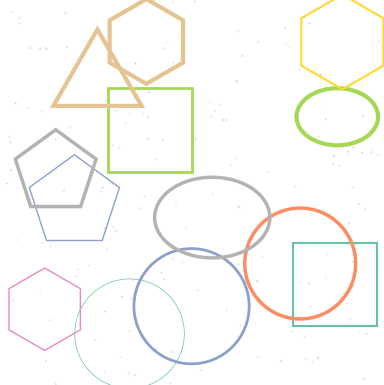[{"shape": "square", "thickness": 1.5, "radius": 0.54, "center": [0.87, 0.261]}, {"shape": "circle", "thickness": 0.5, "radius": 0.71, "center": [0.336, 0.133]}, {"shape": "circle", "thickness": 2.5, "radius": 0.72, "center": [0.78, 0.316]}, {"shape": "pentagon", "thickness": 1, "radius": 0.62, "center": [0.193, 0.475]}, {"shape": "circle", "thickness": 2, "radius": 0.75, "center": [0.498, 0.205]}, {"shape": "hexagon", "thickness": 1, "radius": 0.54, "center": [0.116, 0.197]}, {"shape": "oval", "thickness": 3, "radius": 0.53, "center": [0.876, 0.697]}, {"shape": "square", "thickness": 2, "radius": 0.54, "center": [0.389, 0.663]}, {"shape": "hexagon", "thickness": 1.5, "radius": 0.62, "center": [0.889, 0.891]}, {"shape": "triangle", "thickness": 3, "radius": 0.66, "center": [0.253, 0.791]}, {"shape": "hexagon", "thickness": 3, "radius": 0.55, "center": [0.38, 0.892]}, {"shape": "pentagon", "thickness": 2.5, "radius": 0.55, "center": [0.145, 0.553]}, {"shape": "oval", "thickness": 2.5, "radius": 0.75, "center": [0.551, 0.435]}]